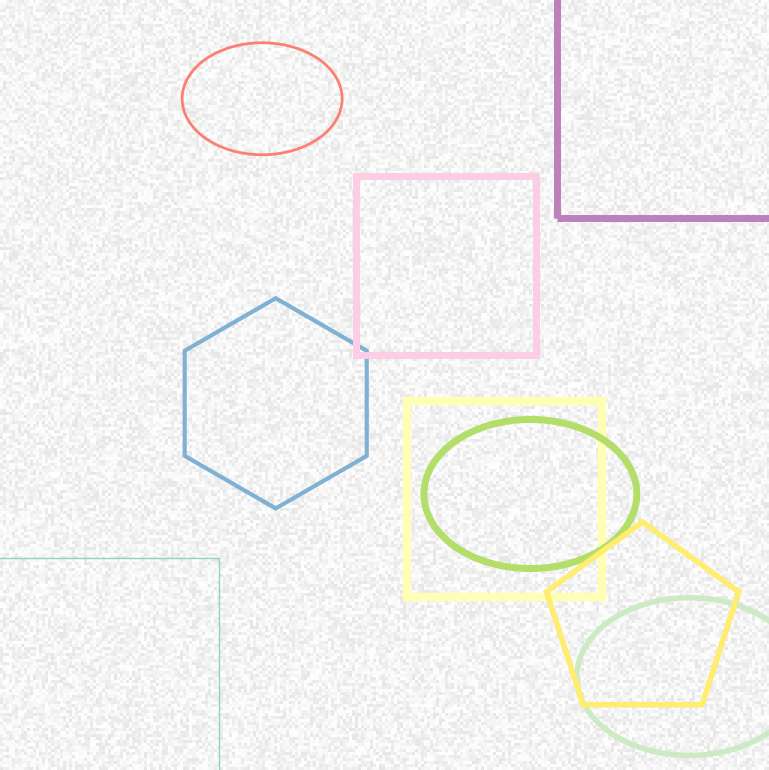[{"shape": "square", "thickness": 0.5, "radius": 0.73, "center": [0.138, 0.129]}, {"shape": "square", "thickness": 3, "radius": 0.63, "center": [0.655, 0.352]}, {"shape": "oval", "thickness": 1, "radius": 0.52, "center": [0.34, 0.872]}, {"shape": "hexagon", "thickness": 1.5, "radius": 0.68, "center": [0.358, 0.476]}, {"shape": "oval", "thickness": 2.5, "radius": 0.69, "center": [0.689, 0.358]}, {"shape": "square", "thickness": 2.5, "radius": 0.58, "center": [0.579, 0.655]}, {"shape": "square", "thickness": 2.5, "radius": 0.73, "center": [0.868, 0.863]}, {"shape": "oval", "thickness": 2, "radius": 0.73, "center": [0.895, 0.121]}, {"shape": "pentagon", "thickness": 2, "radius": 0.66, "center": [0.835, 0.191]}]